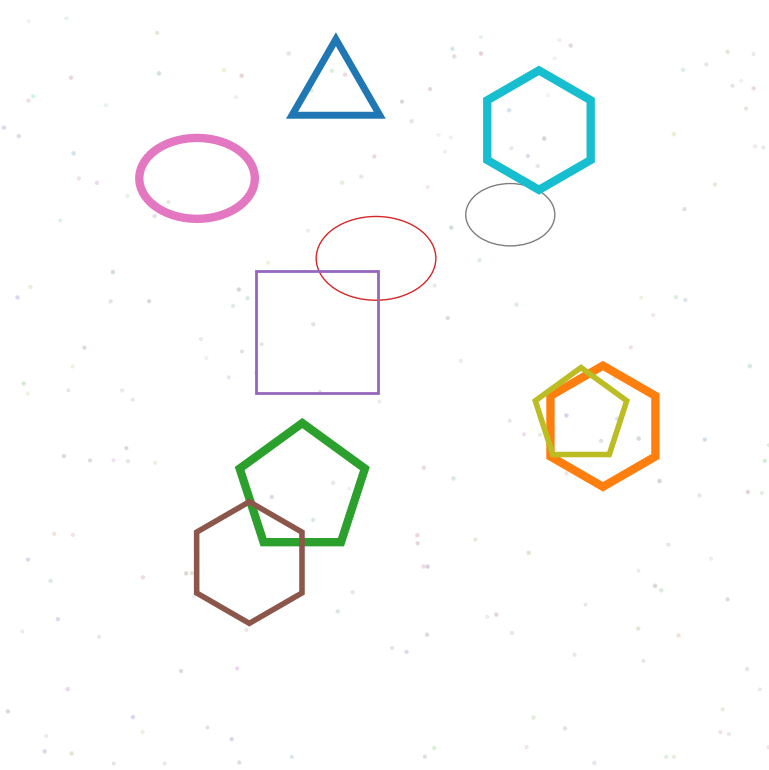[{"shape": "triangle", "thickness": 2.5, "radius": 0.33, "center": [0.436, 0.883]}, {"shape": "hexagon", "thickness": 3, "radius": 0.39, "center": [0.783, 0.447]}, {"shape": "pentagon", "thickness": 3, "radius": 0.43, "center": [0.393, 0.365]}, {"shape": "oval", "thickness": 0.5, "radius": 0.39, "center": [0.488, 0.664]}, {"shape": "square", "thickness": 1, "radius": 0.4, "center": [0.412, 0.569]}, {"shape": "hexagon", "thickness": 2, "radius": 0.39, "center": [0.324, 0.269]}, {"shape": "oval", "thickness": 3, "radius": 0.38, "center": [0.256, 0.768]}, {"shape": "oval", "thickness": 0.5, "radius": 0.29, "center": [0.663, 0.721]}, {"shape": "pentagon", "thickness": 2, "radius": 0.31, "center": [0.755, 0.46]}, {"shape": "hexagon", "thickness": 3, "radius": 0.39, "center": [0.7, 0.831]}]